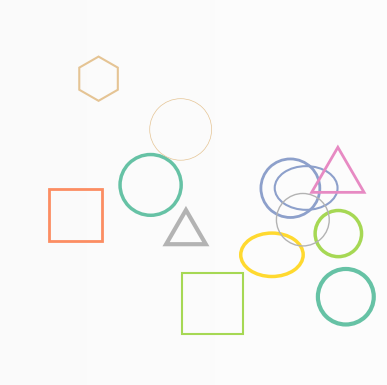[{"shape": "circle", "thickness": 2.5, "radius": 0.39, "center": [0.389, 0.52]}, {"shape": "circle", "thickness": 3, "radius": 0.36, "center": [0.892, 0.229]}, {"shape": "square", "thickness": 2, "radius": 0.34, "center": [0.195, 0.441]}, {"shape": "circle", "thickness": 2, "radius": 0.38, "center": [0.749, 0.511]}, {"shape": "oval", "thickness": 1.5, "radius": 0.41, "center": [0.79, 0.512]}, {"shape": "triangle", "thickness": 2, "radius": 0.39, "center": [0.872, 0.539]}, {"shape": "circle", "thickness": 2.5, "radius": 0.3, "center": [0.873, 0.393]}, {"shape": "square", "thickness": 1.5, "radius": 0.39, "center": [0.549, 0.211]}, {"shape": "oval", "thickness": 2.5, "radius": 0.4, "center": [0.702, 0.338]}, {"shape": "circle", "thickness": 0.5, "radius": 0.4, "center": [0.466, 0.664]}, {"shape": "hexagon", "thickness": 1.5, "radius": 0.29, "center": [0.254, 0.796]}, {"shape": "triangle", "thickness": 3, "radius": 0.3, "center": [0.48, 0.395]}, {"shape": "circle", "thickness": 1, "radius": 0.34, "center": [0.781, 0.429]}]